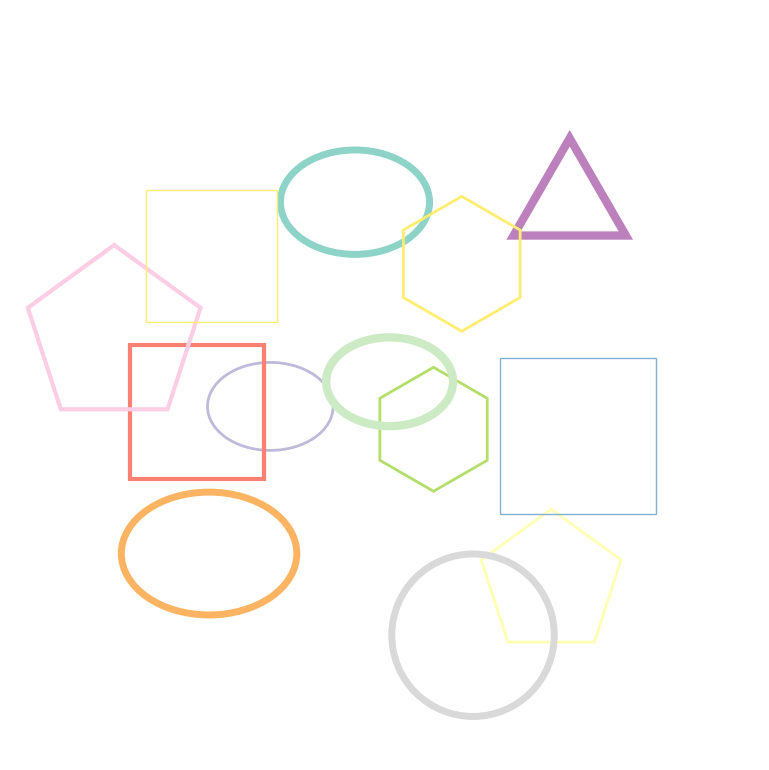[{"shape": "oval", "thickness": 2.5, "radius": 0.48, "center": [0.461, 0.737]}, {"shape": "pentagon", "thickness": 1, "radius": 0.48, "center": [0.716, 0.243]}, {"shape": "oval", "thickness": 1, "radius": 0.41, "center": [0.351, 0.472]}, {"shape": "square", "thickness": 1.5, "radius": 0.44, "center": [0.256, 0.464]}, {"shape": "square", "thickness": 0.5, "radius": 0.51, "center": [0.751, 0.434]}, {"shape": "oval", "thickness": 2.5, "radius": 0.57, "center": [0.271, 0.281]}, {"shape": "hexagon", "thickness": 1, "radius": 0.4, "center": [0.563, 0.442]}, {"shape": "pentagon", "thickness": 1.5, "radius": 0.59, "center": [0.148, 0.564]}, {"shape": "circle", "thickness": 2.5, "radius": 0.53, "center": [0.614, 0.175]}, {"shape": "triangle", "thickness": 3, "radius": 0.42, "center": [0.74, 0.736]}, {"shape": "oval", "thickness": 3, "radius": 0.41, "center": [0.506, 0.504]}, {"shape": "square", "thickness": 0.5, "radius": 0.43, "center": [0.274, 0.668]}, {"shape": "hexagon", "thickness": 1, "radius": 0.44, "center": [0.6, 0.657]}]